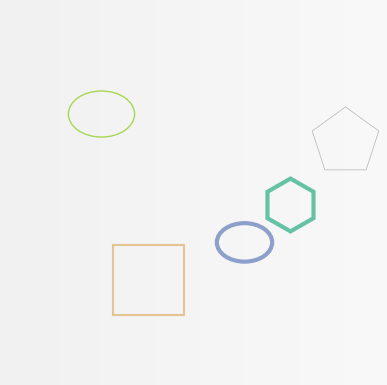[{"shape": "hexagon", "thickness": 3, "radius": 0.34, "center": [0.75, 0.468]}, {"shape": "oval", "thickness": 3, "radius": 0.36, "center": [0.631, 0.37]}, {"shape": "oval", "thickness": 1, "radius": 0.43, "center": [0.262, 0.704]}, {"shape": "square", "thickness": 1.5, "radius": 0.46, "center": [0.383, 0.272]}, {"shape": "pentagon", "thickness": 0.5, "radius": 0.45, "center": [0.892, 0.632]}]